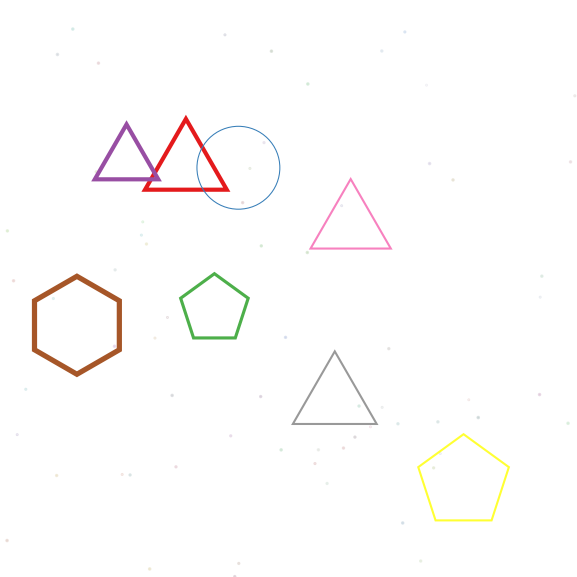[{"shape": "triangle", "thickness": 2, "radius": 0.41, "center": [0.322, 0.712]}, {"shape": "circle", "thickness": 0.5, "radius": 0.36, "center": [0.413, 0.709]}, {"shape": "pentagon", "thickness": 1.5, "radius": 0.31, "center": [0.371, 0.464]}, {"shape": "triangle", "thickness": 2, "radius": 0.32, "center": [0.219, 0.72]}, {"shape": "pentagon", "thickness": 1, "radius": 0.41, "center": [0.803, 0.165]}, {"shape": "hexagon", "thickness": 2.5, "radius": 0.42, "center": [0.133, 0.436]}, {"shape": "triangle", "thickness": 1, "radius": 0.4, "center": [0.607, 0.609]}, {"shape": "triangle", "thickness": 1, "radius": 0.42, "center": [0.58, 0.307]}]